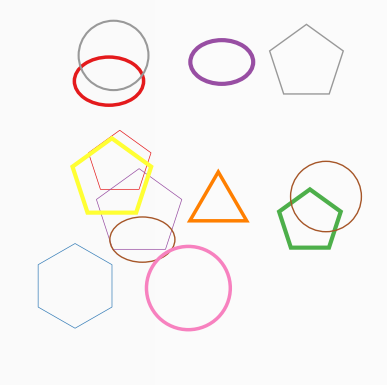[{"shape": "pentagon", "thickness": 0.5, "radius": 0.42, "center": [0.309, 0.577]}, {"shape": "oval", "thickness": 2.5, "radius": 0.45, "center": [0.281, 0.789]}, {"shape": "hexagon", "thickness": 0.5, "radius": 0.55, "center": [0.194, 0.257]}, {"shape": "pentagon", "thickness": 3, "radius": 0.42, "center": [0.8, 0.424]}, {"shape": "oval", "thickness": 3, "radius": 0.41, "center": [0.572, 0.839]}, {"shape": "pentagon", "thickness": 0.5, "radius": 0.58, "center": [0.359, 0.446]}, {"shape": "triangle", "thickness": 2.5, "radius": 0.42, "center": [0.563, 0.469]}, {"shape": "pentagon", "thickness": 3, "radius": 0.53, "center": [0.289, 0.534]}, {"shape": "circle", "thickness": 1, "radius": 0.46, "center": [0.841, 0.49]}, {"shape": "oval", "thickness": 1, "radius": 0.42, "center": [0.367, 0.378]}, {"shape": "circle", "thickness": 2.5, "radius": 0.54, "center": [0.486, 0.252]}, {"shape": "circle", "thickness": 1.5, "radius": 0.45, "center": [0.293, 0.856]}, {"shape": "pentagon", "thickness": 1, "radius": 0.5, "center": [0.791, 0.837]}]